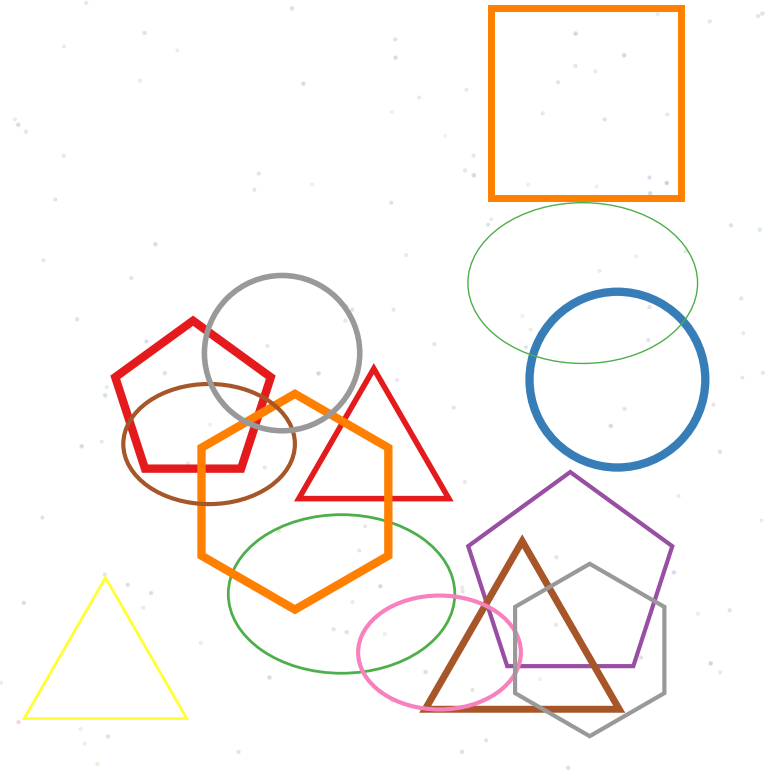[{"shape": "pentagon", "thickness": 3, "radius": 0.53, "center": [0.251, 0.477]}, {"shape": "triangle", "thickness": 2, "radius": 0.56, "center": [0.485, 0.409]}, {"shape": "circle", "thickness": 3, "radius": 0.57, "center": [0.802, 0.507]}, {"shape": "oval", "thickness": 1, "radius": 0.74, "center": [0.444, 0.229]}, {"shape": "oval", "thickness": 0.5, "radius": 0.75, "center": [0.757, 0.632]}, {"shape": "pentagon", "thickness": 1.5, "radius": 0.7, "center": [0.741, 0.248]}, {"shape": "hexagon", "thickness": 3, "radius": 0.7, "center": [0.383, 0.348]}, {"shape": "square", "thickness": 2.5, "radius": 0.62, "center": [0.761, 0.866]}, {"shape": "triangle", "thickness": 1, "radius": 0.61, "center": [0.137, 0.128]}, {"shape": "oval", "thickness": 1.5, "radius": 0.56, "center": [0.272, 0.423]}, {"shape": "triangle", "thickness": 2.5, "radius": 0.73, "center": [0.678, 0.152]}, {"shape": "oval", "thickness": 1.5, "radius": 0.53, "center": [0.571, 0.153]}, {"shape": "circle", "thickness": 2, "radius": 0.5, "center": [0.366, 0.541]}, {"shape": "hexagon", "thickness": 1.5, "radius": 0.56, "center": [0.766, 0.156]}]